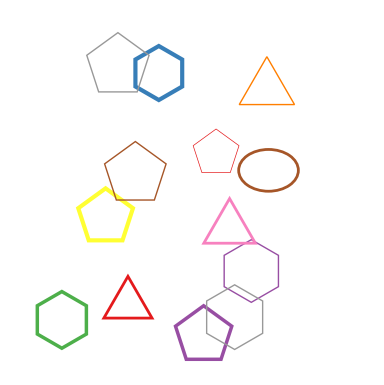[{"shape": "triangle", "thickness": 2, "radius": 0.36, "center": [0.332, 0.21]}, {"shape": "pentagon", "thickness": 0.5, "radius": 0.31, "center": [0.561, 0.602]}, {"shape": "hexagon", "thickness": 3, "radius": 0.35, "center": [0.413, 0.81]}, {"shape": "hexagon", "thickness": 2.5, "radius": 0.37, "center": [0.161, 0.169]}, {"shape": "hexagon", "thickness": 1, "radius": 0.41, "center": [0.653, 0.296]}, {"shape": "pentagon", "thickness": 2.5, "radius": 0.38, "center": [0.529, 0.129]}, {"shape": "triangle", "thickness": 1, "radius": 0.41, "center": [0.693, 0.77]}, {"shape": "pentagon", "thickness": 3, "radius": 0.37, "center": [0.274, 0.436]}, {"shape": "pentagon", "thickness": 1, "radius": 0.42, "center": [0.352, 0.548]}, {"shape": "oval", "thickness": 2, "radius": 0.39, "center": [0.697, 0.558]}, {"shape": "triangle", "thickness": 2, "radius": 0.39, "center": [0.596, 0.407]}, {"shape": "hexagon", "thickness": 1, "radius": 0.42, "center": [0.609, 0.176]}, {"shape": "pentagon", "thickness": 1, "radius": 0.43, "center": [0.306, 0.83]}]